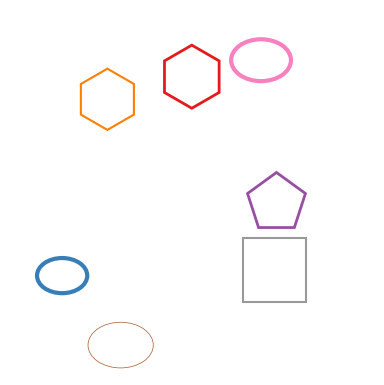[{"shape": "hexagon", "thickness": 2, "radius": 0.41, "center": [0.498, 0.801]}, {"shape": "oval", "thickness": 3, "radius": 0.33, "center": [0.161, 0.284]}, {"shape": "pentagon", "thickness": 2, "radius": 0.4, "center": [0.718, 0.473]}, {"shape": "hexagon", "thickness": 1.5, "radius": 0.4, "center": [0.279, 0.742]}, {"shape": "oval", "thickness": 0.5, "radius": 0.42, "center": [0.313, 0.104]}, {"shape": "oval", "thickness": 3, "radius": 0.39, "center": [0.678, 0.844]}, {"shape": "square", "thickness": 1.5, "radius": 0.41, "center": [0.713, 0.299]}]